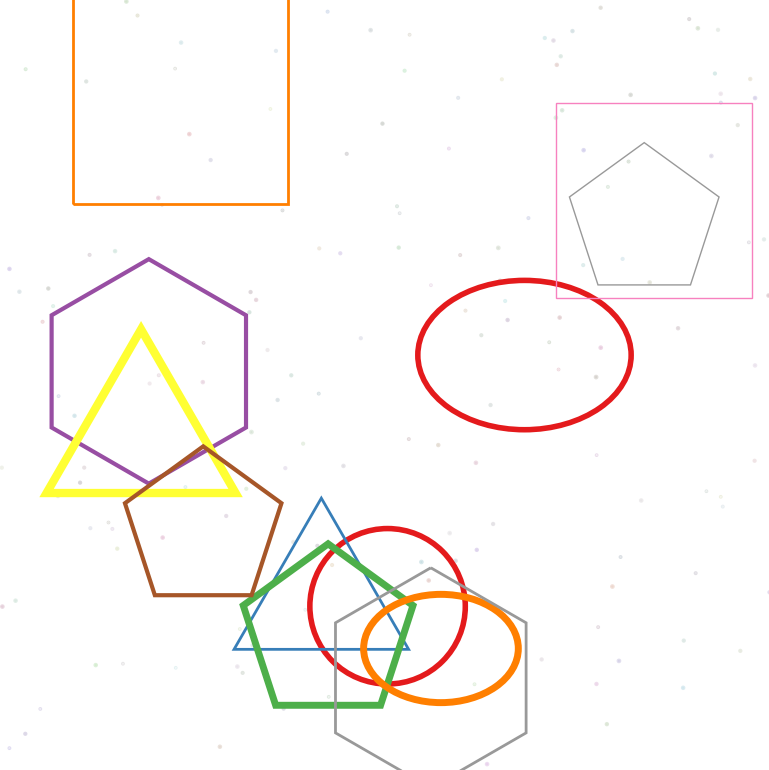[{"shape": "oval", "thickness": 2, "radius": 0.69, "center": [0.681, 0.539]}, {"shape": "circle", "thickness": 2, "radius": 0.5, "center": [0.503, 0.213]}, {"shape": "triangle", "thickness": 1, "radius": 0.65, "center": [0.417, 0.222]}, {"shape": "pentagon", "thickness": 2.5, "radius": 0.58, "center": [0.426, 0.178]}, {"shape": "hexagon", "thickness": 1.5, "radius": 0.73, "center": [0.193, 0.518]}, {"shape": "oval", "thickness": 2.5, "radius": 0.5, "center": [0.573, 0.158]}, {"shape": "square", "thickness": 1, "radius": 0.7, "center": [0.234, 0.875]}, {"shape": "triangle", "thickness": 3, "radius": 0.71, "center": [0.183, 0.431]}, {"shape": "pentagon", "thickness": 1.5, "radius": 0.53, "center": [0.264, 0.313]}, {"shape": "square", "thickness": 0.5, "radius": 0.63, "center": [0.849, 0.74]}, {"shape": "pentagon", "thickness": 0.5, "radius": 0.51, "center": [0.837, 0.713]}, {"shape": "hexagon", "thickness": 1, "radius": 0.71, "center": [0.559, 0.12]}]